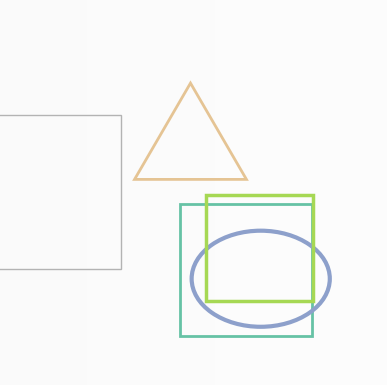[{"shape": "square", "thickness": 2, "radius": 0.85, "center": [0.635, 0.299]}, {"shape": "oval", "thickness": 3, "radius": 0.89, "center": [0.673, 0.276]}, {"shape": "square", "thickness": 2.5, "radius": 0.69, "center": [0.67, 0.355]}, {"shape": "triangle", "thickness": 2, "radius": 0.83, "center": [0.492, 0.617]}, {"shape": "square", "thickness": 1, "radius": 1.0, "center": [0.111, 0.502]}]